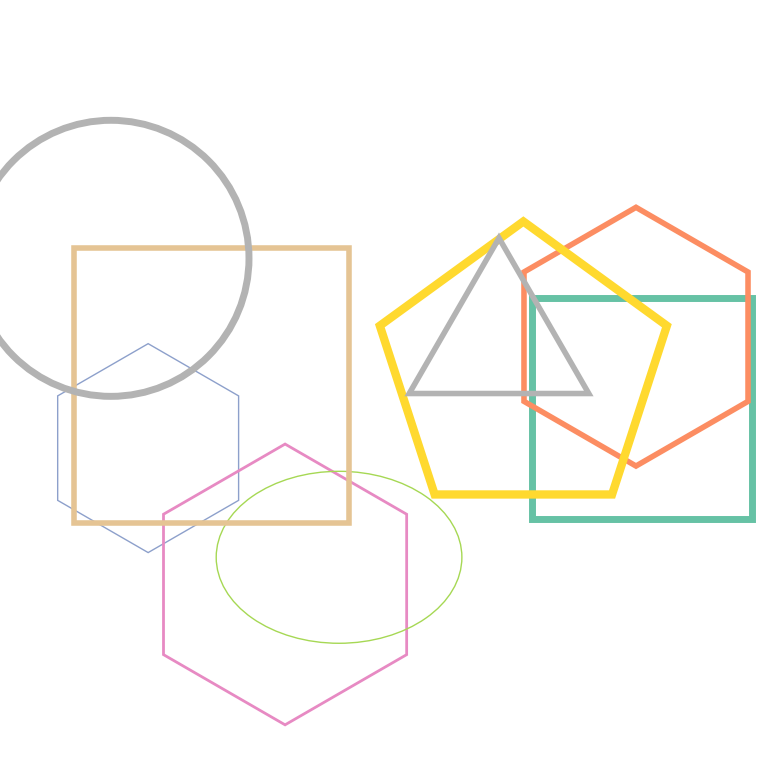[{"shape": "square", "thickness": 2.5, "radius": 0.71, "center": [0.834, 0.47]}, {"shape": "hexagon", "thickness": 2, "radius": 0.84, "center": [0.826, 0.563]}, {"shape": "hexagon", "thickness": 0.5, "radius": 0.68, "center": [0.192, 0.418]}, {"shape": "hexagon", "thickness": 1, "radius": 0.91, "center": [0.37, 0.241]}, {"shape": "oval", "thickness": 0.5, "radius": 0.8, "center": [0.44, 0.276]}, {"shape": "pentagon", "thickness": 3, "radius": 0.98, "center": [0.68, 0.516]}, {"shape": "square", "thickness": 2, "radius": 0.89, "center": [0.274, 0.5]}, {"shape": "circle", "thickness": 2.5, "radius": 0.9, "center": [0.144, 0.665]}, {"shape": "triangle", "thickness": 2, "radius": 0.67, "center": [0.648, 0.556]}]